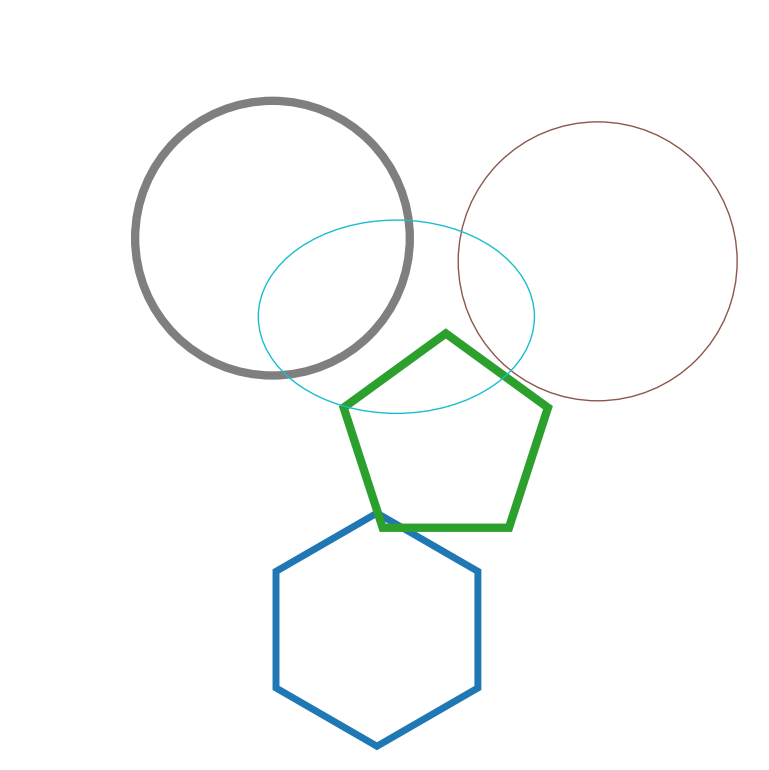[{"shape": "hexagon", "thickness": 2.5, "radius": 0.76, "center": [0.49, 0.182]}, {"shape": "pentagon", "thickness": 3, "radius": 0.7, "center": [0.579, 0.427]}, {"shape": "circle", "thickness": 0.5, "radius": 0.91, "center": [0.776, 0.661]}, {"shape": "circle", "thickness": 3, "radius": 0.89, "center": [0.354, 0.691]}, {"shape": "oval", "thickness": 0.5, "radius": 0.9, "center": [0.515, 0.589]}]